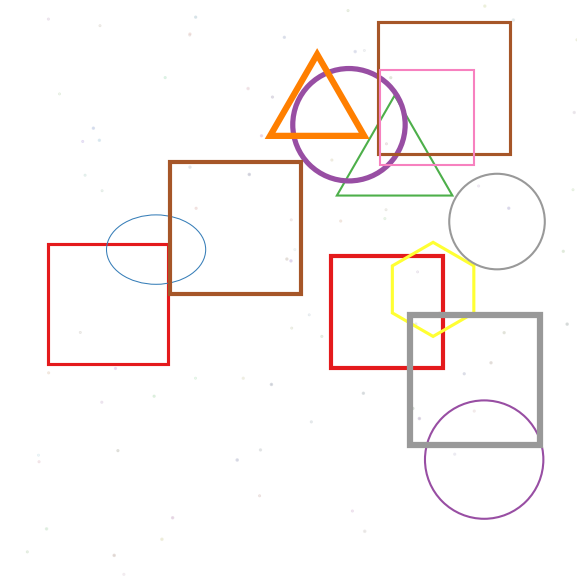[{"shape": "square", "thickness": 1.5, "radius": 0.52, "center": [0.187, 0.473]}, {"shape": "square", "thickness": 2, "radius": 0.48, "center": [0.67, 0.458]}, {"shape": "oval", "thickness": 0.5, "radius": 0.43, "center": [0.27, 0.567]}, {"shape": "triangle", "thickness": 1, "radius": 0.58, "center": [0.683, 0.718]}, {"shape": "circle", "thickness": 2.5, "radius": 0.49, "center": [0.604, 0.783]}, {"shape": "circle", "thickness": 1, "radius": 0.51, "center": [0.838, 0.203]}, {"shape": "triangle", "thickness": 3, "radius": 0.47, "center": [0.549, 0.811]}, {"shape": "hexagon", "thickness": 1.5, "radius": 0.41, "center": [0.75, 0.498]}, {"shape": "square", "thickness": 2, "radius": 0.57, "center": [0.407, 0.604]}, {"shape": "square", "thickness": 1.5, "radius": 0.57, "center": [0.768, 0.847]}, {"shape": "square", "thickness": 1, "radius": 0.41, "center": [0.739, 0.796]}, {"shape": "circle", "thickness": 1, "radius": 0.41, "center": [0.861, 0.615]}, {"shape": "square", "thickness": 3, "radius": 0.56, "center": [0.823, 0.342]}]